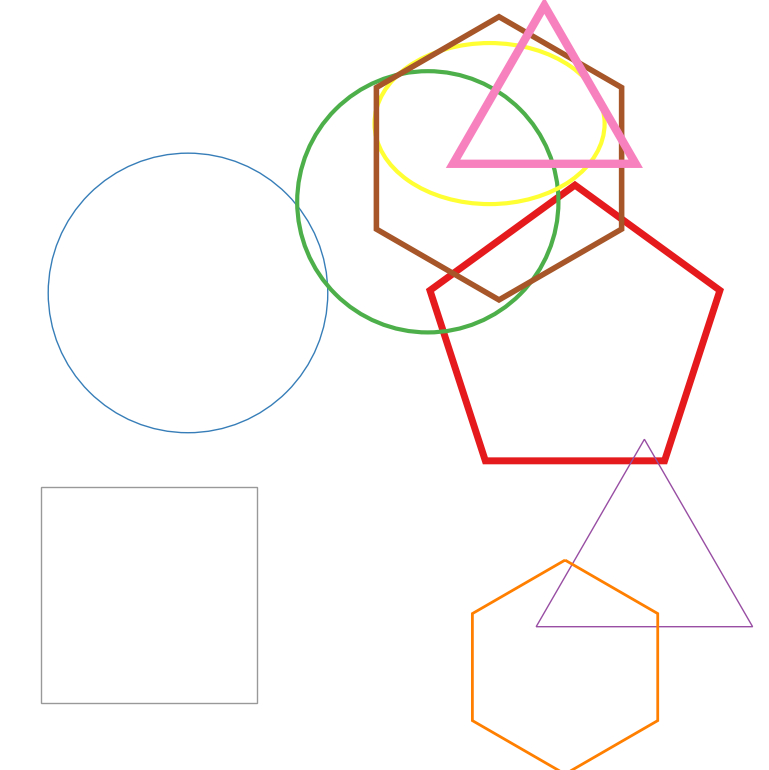[{"shape": "pentagon", "thickness": 2.5, "radius": 0.99, "center": [0.747, 0.562]}, {"shape": "circle", "thickness": 0.5, "radius": 0.91, "center": [0.244, 0.62]}, {"shape": "circle", "thickness": 1.5, "radius": 0.85, "center": [0.556, 0.738]}, {"shape": "triangle", "thickness": 0.5, "radius": 0.81, "center": [0.837, 0.267]}, {"shape": "hexagon", "thickness": 1, "radius": 0.69, "center": [0.734, 0.134]}, {"shape": "oval", "thickness": 1.5, "radius": 0.75, "center": [0.636, 0.84]}, {"shape": "hexagon", "thickness": 2, "radius": 0.92, "center": [0.648, 0.794]}, {"shape": "triangle", "thickness": 3, "radius": 0.68, "center": [0.707, 0.856]}, {"shape": "square", "thickness": 0.5, "radius": 0.7, "center": [0.193, 0.227]}]